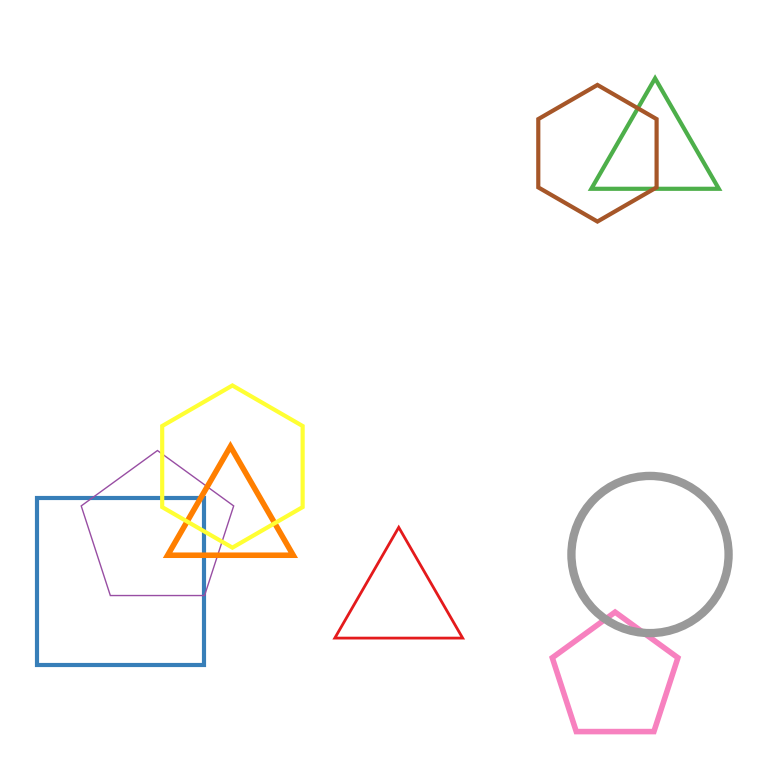[{"shape": "triangle", "thickness": 1, "radius": 0.48, "center": [0.518, 0.219]}, {"shape": "square", "thickness": 1.5, "radius": 0.54, "center": [0.156, 0.245]}, {"shape": "triangle", "thickness": 1.5, "radius": 0.48, "center": [0.851, 0.803]}, {"shape": "pentagon", "thickness": 0.5, "radius": 0.52, "center": [0.204, 0.311]}, {"shape": "triangle", "thickness": 2, "radius": 0.47, "center": [0.299, 0.326]}, {"shape": "hexagon", "thickness": 1.5, "radius": 0.53, "center": [0.302, 0.394]}, {"shape": "hexagon", "thickness": 1.5, "radius": 0.44, "center": [0.776, 0.801]}, {"shape": "pentagon", "thickness": 2, "radius": 0.43, "center": [0.799, 0.119]}, {"shape": "circle", "thickness": 3, "radius": 0.51, "center": [0.844, 0.28]}]